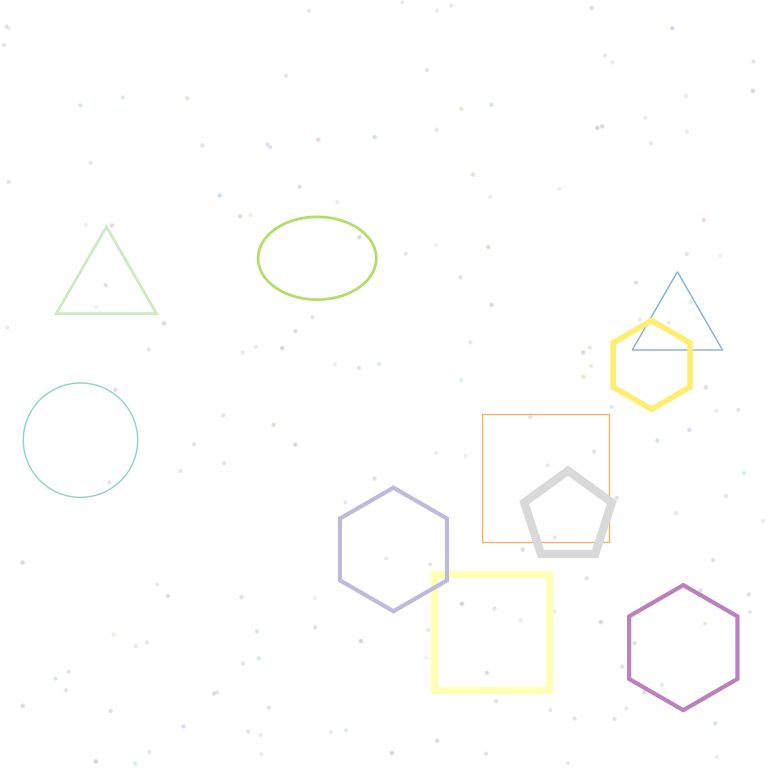[{"shape": "circle", "thickness": 0.5, "radius": 0.37, "center": [0.105, 0.428]}, {"shape": "square", "thickness": 2.5, "radius": 0.37, "center": [0.639, 0.179]}, {"shape": "hexagon", "thickness": 1.5, "radius": 0.4, "center": [0.511, 0.286]}, {"shape": "triangle", "thickness": 0.5, "radius": 0.34, "center": [0.88, 0.579]}, {"shape": "square", "thickness": 0.5, "radius": 0.41, "center": [0.708, 0.379]}, {"shape": "oval", "thickness": 1, "radius": 0.38, "center": [0.412, 0.665]}, {"shape": "pentagon", "thickness": 3, "radius": 0.3, "center": [0.738, 0.329]}, {"shape": "hexagon", "thickness": 1.5, "radius": 0.41, "center": [0.887, 0.159]}, {"shape": "triangle", "thickness": 1, "radius": 0.38, "center": [0.138, 0.63]}, {"shape": "hexagon", "thickness": 2, "radius": 0.29, "center": [0.846, 0.526]}]